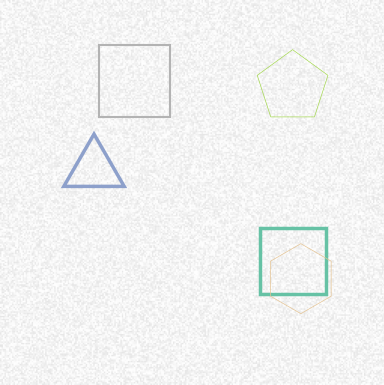[{"shape": "square", "thickness": 2.5, "radius": 0.43, "center": [0.76, 0.322]}, {"shape": "triangle", "thickness": 2.5, "radius": 0.45, "center": [0.244, 0.561]}, {"shape": "pentagon", "thickness": 0.5, "radius": 0.48, "center": [0.76, 0.774]}, {"shape": "hexagon", "thickness": 0.5, "radius": 0.45, "center": [0.781, 0.276]}, {"shape": "square", "thickness": 1.5, "radius": 0.47, "center": [0.349, 0.791]}]